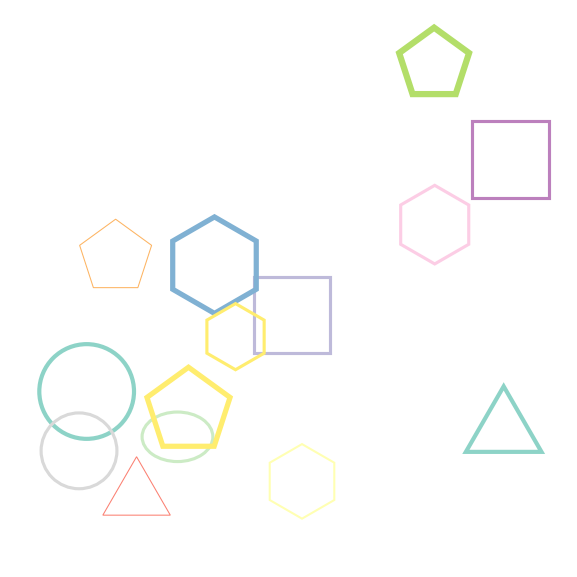[{"shape": "circle", "thickness": 2, "radius": 0.41, "center": [0.15, 0.321]}, {"shape": "triangle", "thickness": 2, "radius": 0.38, "center": [0.872, 0.254]}, {"shape": "hexagon", "thickness": 1, "radius": 0.32, "center": [0.523, 0.166]}, {"shape": "square", "thickness": 1.5, "radius": 0.33, "center": [0.506, 0.454]}, {"shape": "triangle", "thickness": 0.5, "radius": 0.34, "center": [0.236, 0.141]}, {"shape": "hexagon", "thickness": 2.5, "radius": 0.42, "center": [0.371, 0.54]}, {"shape": "pentagon", "thickness": 0.5, "radius": 0.33, "center": [0.2, 0.554]}, {"shape": "pentagon", "thickness": 3, "radius": 0.32, "center": [0.752, 0.888]}, {"shape": "hexagon", "thickness": 1.5, "radius": 0.34, "center": [0.753, 0.61]}, {"shape": "circle", "thickness": 1.5, "radius": 0.33, "center": [0.137, 0.218]}, {"shape": "square", "thickness": 1.5, "radius": 0.33, "center": [0.884, 0.723]}, {"shape": "oval", "thickness": 1.5, "radius": 0.31, "center": [0.307, 0.243]}, {"shape": "pentagon", "thickness": 2.5, "radius": 0.38, "center": [0.326, 0.288]}, {"shape": "hexagon", "thickness": 1.5, "radius": 0.29, "center": [0.408, 0.416]}]